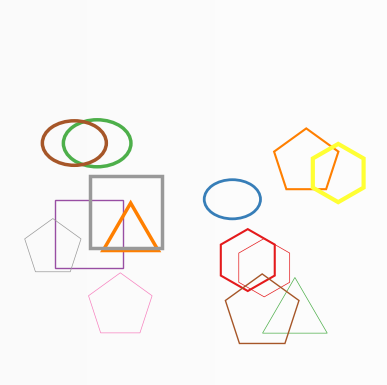[{"shape": "hexagon", "thickness": 1.5, "radius": 0.4, "center": [0.639, 0.324]}, {"shape": "hexagon", "thickness": 0.5, "radius": 0.38, "center": [0.682, 0.305]}, {"shape": "oval", "thickness": 2, "radius": 0.36, "center": [0.6, 0.482]}, {"shape": "triangle", "thickness": 0.5, "radius": 0.48, "center": [0.761, 0.183]}, {"shape": "oval", "thickness": 2.5, "radius": 0.44, "center": [0.251, 0.628]}, {"shape": "square", "thickness": 1, "radius": 0.44, "center": [0.23, 0.393]}, {"shape": "pentagon", "thickness": 1.5, "radius": 0.44, "center": [0.79, 0.579]}, {"shape": "triangle", "thickness": 2.5, "radius": 0.41, "center": [0.337, 0.39]}, {"shape": "hexagon", "thickness": 3, "radius": 0.38, "center": [0.873, 0.551]}, {"shape": "pentagon", "thickness": 1, "radius": 0.5, "center": [0.677, 0.189]}, {"shape": "oval", "thickness": 2.5, "radius": 0.41, "center": [0.192, 0.628]}, {"shape": "pentagon", "thickness": 0.5, "radius": 0.43, "center": [0.31, 0.205]}, {"shape": "square", "thickness": 2.5, "radius": 0.47, "center": [0.325, 0.449]}, {"shape": "pentagon", "thickness": 0.5, "radius": 0.38, "center": [0.136, 0.356]}]